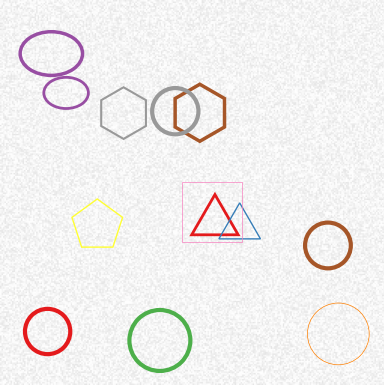[{"shape": "triangle", "thickness": 2, "radius": 0.35, "center": [0.558, 0.425]}, {"shape": "circle", "thickness": 3, "radius": 0.29, "center": [0.124, 0.139]}, {"shape": "triangle", "thickness": 1, "radius": 0.31, "center": [0.623, 0.411]}, {"shape": "circle", "thickness": 3, "radius": 0.4, "center": [0.415, 0.116]}, {"shape": "oval", "thickness": 2, "radius": 0.29, "center": [0.172, 0.759]}, {"shape": "oval", "thickness": 2.5, "radius": 0.41, "center": [0.133, 0.861]}, {"shape": "circle", "thickness": 0.5, "radius": 0.4, "center": [0.879, 0.133]}, {"shape": "pentagon", "thickness": 1, "radius": 0.35, "center": [0.253, 0.414]}, {"shape": "hexagon", "thickness": 2.5, "radius": 0.37, "center": [0.519, 0.707]}, {"shape": "circle", "thickness": 3, "radius": 0.3, "center": [0.852, 0.362]}, {"shape": "square", "thickness": 0.5, "radius": 0.39, "center": [0.55, 0.449]}, {"shape": "hexagon", "thickness": 1.5, "radius": 0.34, "center": [0.321, 0.706]}, {"shape": "circle", "thickness": 3, "radius": 0.3, "center": [0.455, 0.711]}]